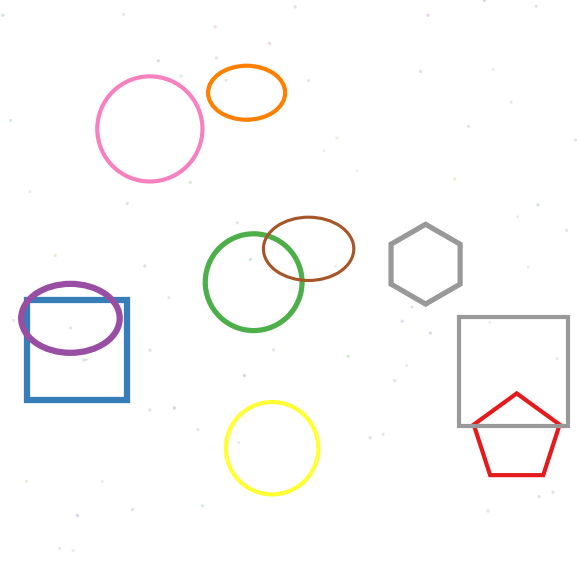[{"shape": "pentagon", "thickness": 2, "radius": 0.39, "center": [0.895, 0.24]}, {"shape": "square", "thickness": 3, "radius": 0.43, "center": [0.133, 0.393]}, {"shape": "circle", "thickness": 2.5, "radius": 0.42, "center": [0.439, 0.511]}, {"shape": "oval", "thickness": 3, "radius": 0.43, "center": [0.122, 0.448]}, {"shape": "oval", "thickness": 2, "radius": 0.33, "center": [0.427, 0.839]}, {"shape": "circle", "thickness": 2, "radius": 0.4, "center": [0.471, 0.223]}, {"shape": "oval", "thickness": 1.5, "radius": 0.39, "center": [0.534, 0.568]}, {"shape": "circle", "thickness": 2, "radius": 0.46, "center": [0.26, 0.776]}, {"shape": "square", "thickness": 2, "radius": 0.48, "center": [0.889, 0.356]}, {"shape": "hexagon", "thickness": 2.5, "radius": 0.35, "center": [0.737, 0.542]}]